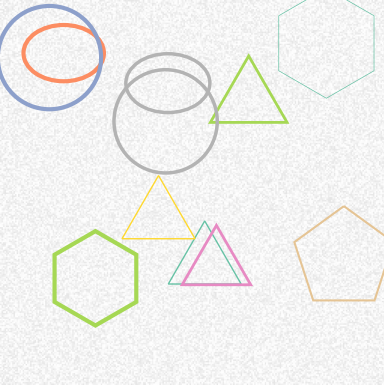[{"shape": "triangle", "thickness": 1, "radius": 0.55, "center": [0.532, 0.317]}, {"shape": "hexagon", "thickness": 0.5, "radius": 0.71, "center": [0.848, 0.888]}, {"shape": "oval", "thickness": 3, "radius": 0.52, "center": [0.165, 0.862]}, {"shape": "circle", "thickness": 3, "radius": 0.67, "center": [0.128, 0.85]}, {"shape": "triangle", "thickness": 2, "radius": 0.51, "center": [0.562, 0.312]}, {"shape": "hexagon", "thickness": 3, "radius": 0.61, "center": [0.248, 0.277]}, {"shape": "triangle", "thickness": 2, "radius": 0.58, "center": [0.646, 0.74]}, {"shape": "triangle", "thickness": 1, "radius": 0.55, "center": [0.412, 0.435]}, {"shape": "pentagon", "thickness": 1.5, "radius": 0.68, "center": [0.893, 0.329]}, {"shape": "circle", "thickness": 2.5, "radius": 0.67, "center": [0.43, 0.685]}, {"shape": "oval", "thickness": 2.5, "radius": 0.55, "center": [0.436, 0.784]}]